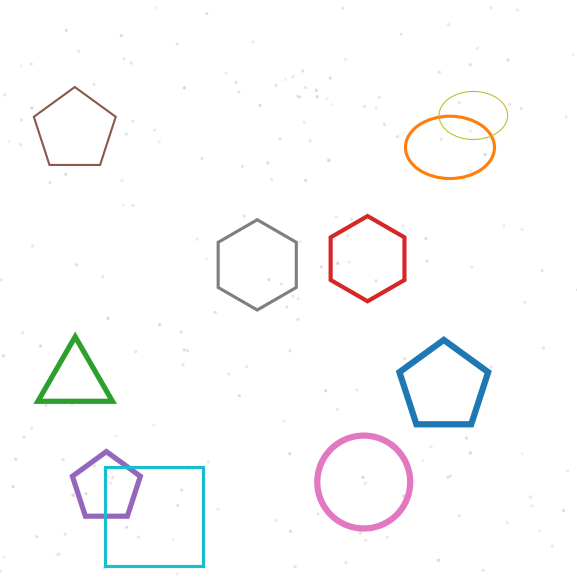[{"shape": "pentagon", "thickness": 3, "radius": 0.4, "center": [0.768, 0.33]}, {"shape": "oval", "thickness": 1.5, "radius": 0.39, "center": [0.779, 0.744]}, {"shape": "triangle", "thickness": 2.5, "radius": 0.37, "center": [0.13, 0.342]}, {"shape": "hexagon", "thickness": 2, "radius": 0.37, "center": [0.636, 0.551]}, {"shape": "pentagon", "thickness": 2.5, "radius": 0.31, "center": [0.184, 0.155]}, {"shape": "pentagon", "thickness": 1, "radius": 0.37, "center": [0.13, 0.774]}, {"shape": "circle", "thickness": 3, "radius": 0.4, "center": [0.63, 0.164]}, {"shape": "hexagon", "thickness": 1.5, "radius": 0.39, "center": [0.445, 0.54]}, {"shape": "oval", "thickness": 0.5, "radius": 0.3, "center": [0.82, 0.799]}, {"shape": "square", "thickness": 1.5, "radius": 0.43, "center": [0.267, 0.105]}]